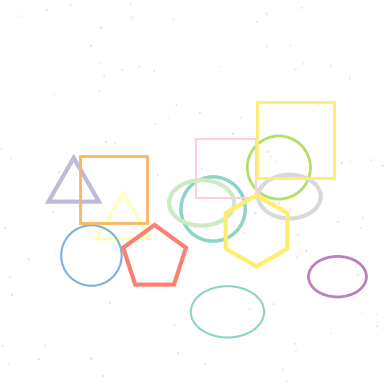[{"shape": "circle", "thickness": 2.5, "radius": 0.42, "center": [0.553, 0.457]}, {"shape": "oval", "thickness": 1.5, "radius": 0.48, "center": [0.591, 0.19]}, {"shape": "triangle", "thickness": 2, "radius": 0.4, "center": [0.32, 0.42]}, {"shape": "triangle", "thickness": 3, "radius": 0.38, "center": [0.191, 0.514]}, {"shape": "pentagon", "thickness": 3, "radius": 0.43, "center": [0.402, 0.33]}, {"shape": "circle", "thickness": 1.5, "radius": 0.39, "center": [0.237, 0.336]}, {"shape": "square", "thickness": 2, "radius": 0.44, "center": [0.294, 0.509]}, {"shape": "circle", "thickness": 2, "radius": 0.41, "center": [0.724, 0.565]}, {"shape": "square", "thickness": 1.5, "radius": 0.39, "center": [0.586, 0.562]}, {"shape": "oval", "thickness": 3, "radius": 0.41, "center": [0.752, 0.489]}, {"shape": "oval", "thickness": 2, "radius": 0.38, "center": [0.877, 0.281]}, {"shape": "oval", "thickness": 3, "radius": 0.42, "center": [0.524, 0.473]}, {"shape": "hexagon", "thickness": 3, "radius": 0.46, "center": [0.666, 0.4]}, {"shape": "square", "thickness": 2, "radius": 0.5, "center": [0.768, 0.637]}]